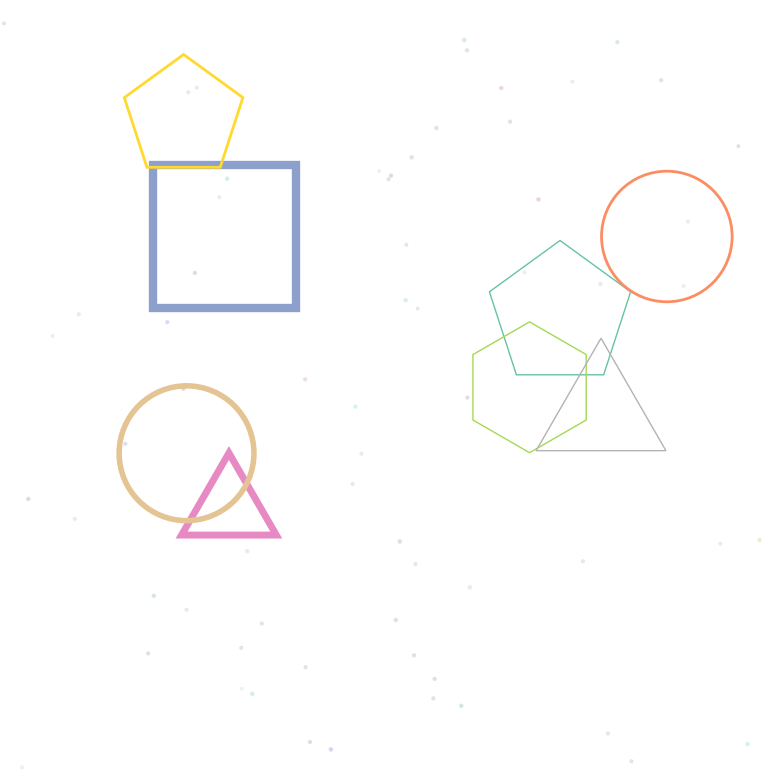[{"shape": "pentagon", "thickness": 0.5, "radius": 0.48, "center": [0.727, 0.591]}, {"shape": "circle", "thickness": 1, "radius": 0.42, "center": [0.866, 0.693]}, {"shape": "square", "thickness": 3, "radius": 0.46, "center": [0.292, 0.693]}, {"shape": "triangle", "thickness": 2.5, "radius": 0.36, "center": [0.297, 0.341]}, {"shape": "hexagon", "thickness": 0.5, "radius": 0.42, "center": [0.688, 0.497]}, {"shape": "pentagon", "thickness": 1, "radius": 0.4, "center": [0.238, 0.848]}, {"shape": "circle", "thickness": 2, "radius": 0.44, "center": [0.242, 0.411]}, {"shape": "triangle", "thickness": 0.5, "radius": 0.49, "center": [0.781, 0.463]}]